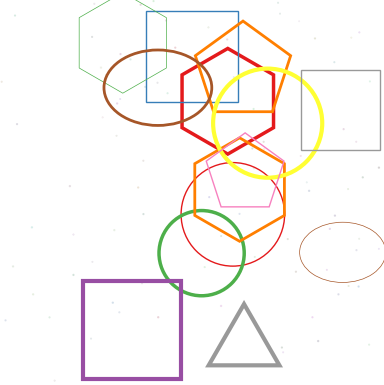[{"shape": "circle", "thickness": 1, "radius": 0.67, "center": [0.605, 0.443]}, {"shape": "hexagon", "thickness": 2.5, "radius": 0.69, "center": [0.592, 0.737]}, {"shape": "square", "thickness": 1, "radius": 0.59, "center": [0.499, 0.853]}, {"shape": "hexagon", "thickness": 0.5, "radius": 0.65, "center": [0.319, 0.889]}, {"shape": "circle", "thickness": 2.5, "radius": 0.55, "center": [0.524, 0.342]}, {"shape": "square", "thickness": 3, "radius": 0.64, "center": [0.343, 0.142]}, {"shape": "hexagon", "thickness": 2, "radius": 0.67, "center": [0.622, 0.508]}, {"shape": "pentagon", "thickness": 2, "radius": 0.65, "center": [0.631, 0.815]}, {"shape": "circle", "thickness": 3, "radius": 0.71, "center": [0.695, 0.68]}, {"shape": "oval", "thickness": 0.5, "radius": 0.56, "center": [0.89, 0.345]}, {"shape": "oval", "thickness": 2, "radius": 0.7, "center": [0.41, 0.772]}, {"shape": "pentagon", "thickness": 1, "radius": 0.53, "center": [0.637, 0.549]}, {"shape": "triangle", "thickness": 3, "radius": 0.53, "center": [0.634, 0.104]}, {"shape": "square", "thickness": 1, "radius": 0.52, "center": [0.885, 0.715]}]